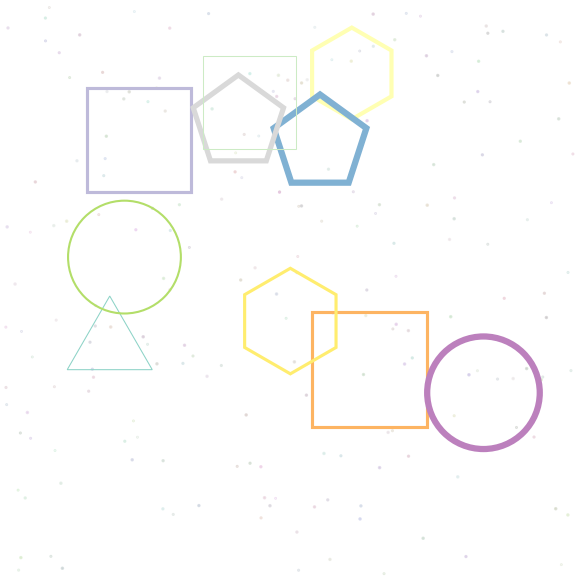[{"shape": "triangle", "thickness": 0.5, "radius": 0.42, "center": [0.19, 0.402]}, {"shape": "hexagon", "thickness": 2, "radius": 0.4, "center": [0.609, 0.872]}, {"shape": "square", "thickness": 1.5, "radius": 0.45, "center": [0.241, 0.756]}, {"shape": "pentagon", "thickness": 3, "radius": 0.42, "center": [0.554, 0.751]}, {"shape": "square", "thickness": 1.5, "radius": 0.5, "center": [0.64, 0.36]}, {"shape": "circle", "thickness": 1, "radius": 0.49, "center": [0.216, 0.554]}, {"shape": "pentagon", "thickness": 2.5, "radius": 0.41, "center": [0.413, 0.787]}, {"shape": "circle", "thickness": 3, "radius": 0.49, "center": [0.837, 0.319]}, {"shape": "square", "thickness": 0.5, "radius": 0.4, "center": [0.432, 0.822]}, {"shape": "hexagon", "thickness": 1.5, "radius": 0.46, "center": [0.503, 0.443]}]